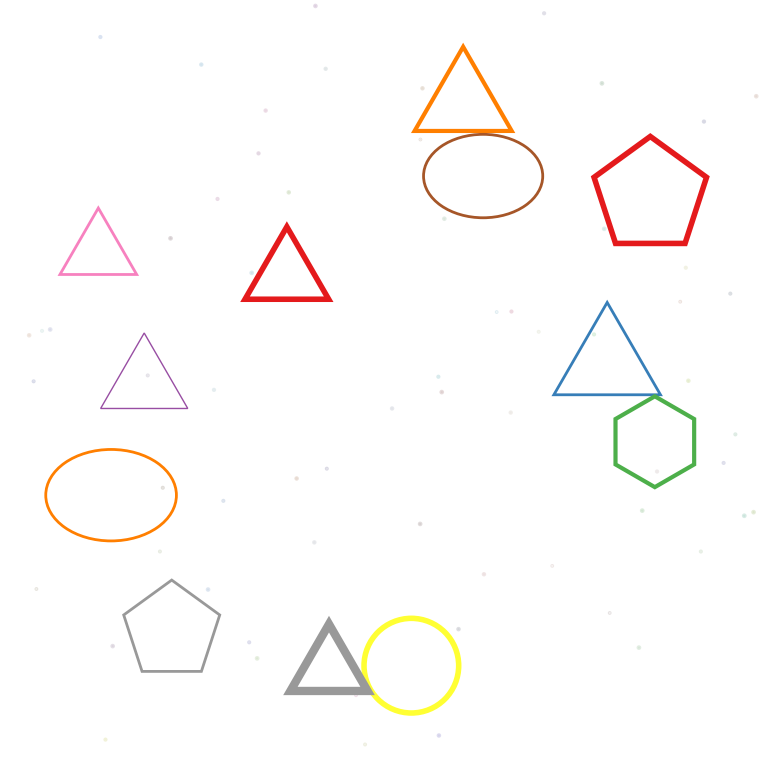[{"shape": "triangle", "thickness": 2, "radius": 0.31, "center": [0.373, 0.643]}, {"shape": "pentagon", "thickness": 2, "radius": 0.38, "center": [0.845, 0.746]}, {"shape": "triangle", "thickness": 1, "radius": 0.4, "center": [0.789, 0.527]}, {"shape": "hexagon", "thickness": 1.5, "radius": 0.29, "center": [0.85, 0.426]}, {"shape": "triangle", "thickness": 0.5, "radius": 0.33, "center": [0.187, 0.502]}, {"shape": "triangle", "thickness": 1.5, "radius": 0.36, "center": [0.601, 0.866]}, {"shape": "oval", "thickness": 1, "radius": 0.42, "center": [0.144, 0.357]}, {"shape": "circle", "thickness": 2, "radius": 0.31, "center": [0.534, 0.135]}, {"shape": "oval", "thickness": 1, "radius": 0.39, "center": [0.627, 0.771]}, {"shape": "triangle", "thickness": 1, "radius": 0.29, "center": [0.128, 0.672]}, {"shape": "triangle", "thickness": 3, "radius": 0.29, "center": [0.427, 0.132]}, {"shape": "pentagon", "thickness": 1, "radius": 0.33, "center": [0.223, 0.181]}]